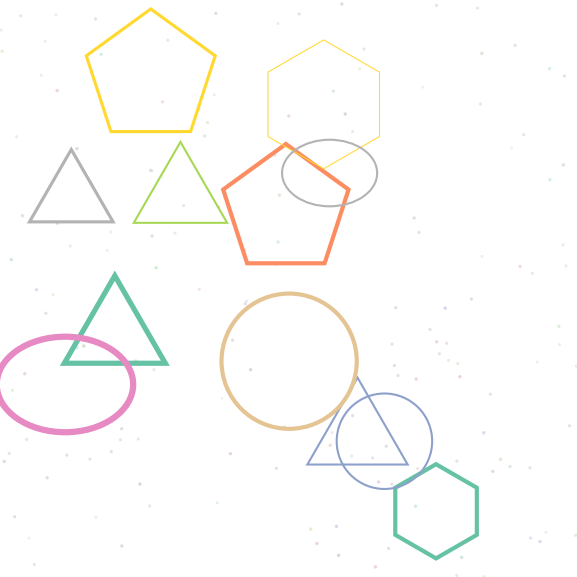[{"shape": "hexagon", "thickness": 2, "radius": 0.41, "center": [0.755, 0.114]}, {"shape": "triangle", "thickness": 2.5, "radius": 0.51, "center": [0.199, 0.421]}, {"shape": "pentagon", "thickness": 2, "radius": 0.57, "center": [0.495, 0.636]}, {"shape": "circle", "thickness": 1, "radius": 0.41, "center": [0.666, 0.235]}, {"shape": "triangle", "thickness": 1, "radius": 0.5, "center": [0.619, 0.245]}, {"shape": "oval", "thickness": 3, "radius": 0.59, "center": [0.112, 0.333]}, {"shape": "triangle", "thickness": 1, "radius": 0.47, "center": [0.312, 0.66]}, {"shape": "pentagon", "thickness": 1.5, "radius": 0.59, "center": [0.261, 0.866]}, {"shape": "hexagon", "thickness": 0.5, "radius": 0.56, "center": [0.561, 0.818]}, {"shape": "circle", "thickness": 2, "radius": 0.59, "center": [0.501, 0.374]}, {"shape": "triangle", "thickness": 1.5, "radius": 0.42, "center": [0.123, 0.657]}, {"shape": "oval", "thickness": 1, "radius": 0.41, "center": [0.571, 0.7]}]